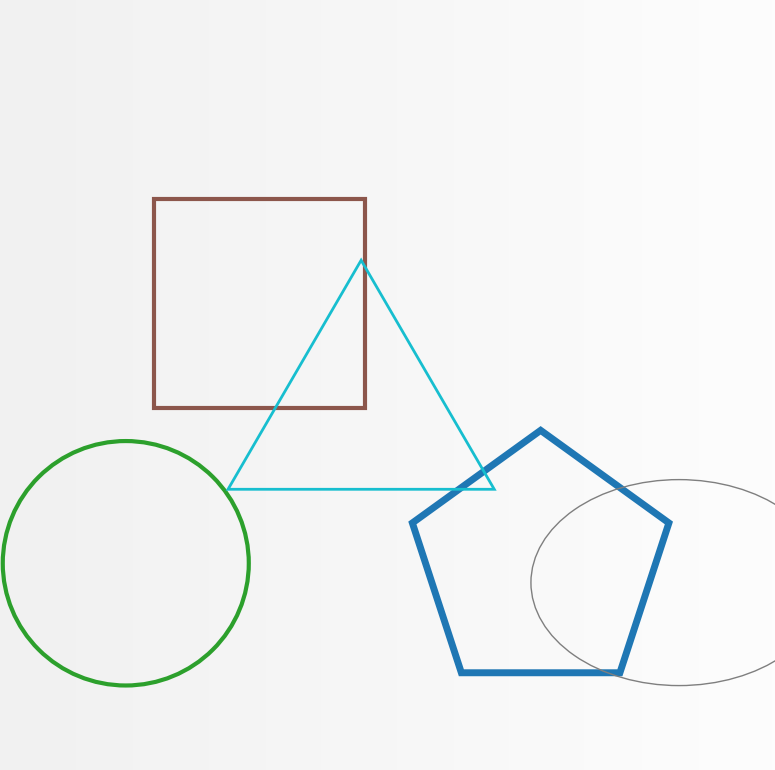[{"shape": "pentagon", "thickness": 2.5, "radius": 0.87, "center": [0.698, 0.267]}, {"shape": "circle", "thickness": 1.5, "radius": 0.79, "center": [0.162, 0.268]}, {"shape": "square", "thickness": 1.5, "radius": 0.68, "center": [0.335, 0.606]}, {"shape": "oval", "thickness": 0.5, "radius": 0.96, "center": [0.876, 0.243]}, {"shape": "triangle", "thickness": 1, "radius": 0.99, "center": [0.466, 0.464]}]